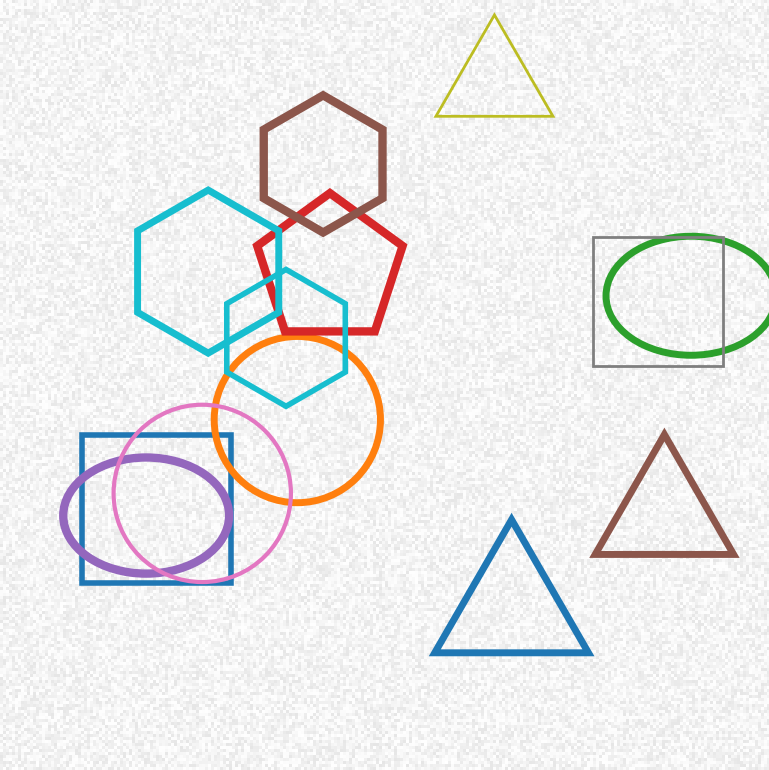[{"shape": "square", "thickness": 2, "radius": 0.48, "center": [0.203, 0.339]}, {"shape": "triangle", "thickness": 2.5, "radius": 0.58, "center": [0.664, 0.21]}, {"shape": "circle", "thickness": 2.5, "radius": 0.54, "center": [0.386, 0.455]}, {"shape": "oval", "thickness": 2.5, "radius": 0.55, "center": [0.897, 0.616]}, {"shape": "pentagon", "thickness": 3, "radius": 0.5, "center": [0.428, 0.65]}, {"shape": "oval", "thickness": 3, "radius": 0.54, "center": [0.19, 0.33]}, {"shape": "triangle", "thickness": 2.5, "radius": 0.52, "center": [0.863, 0.332]}, {"shape": "hexagon", "thickness": 3, "radius": 0.45, "center": [0.42, 0.787]}, {"shape": "circle", "thickness": 1.5, "radius": 0.58, "center": [0.263, 0.359]}, {"shape": "square", "thickness": 1, "radius": 0.42, "center": [0.854, 0.608]}, {"shape": "triangle", "thickness": 1, "radius": 0.44, "center": [0.642, 0.893]}, {"shape": "hexagon", "thickness": 2, "radius": 0.44, "center": [0.371, 0.561]}, {"shape": "hexagon", "thickness": 2.5, "radius": 0.53, "center": [0.27, 0.647]}]